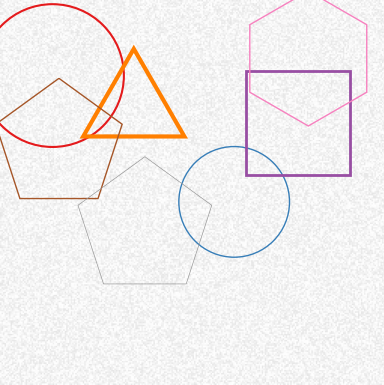[{"shape": "circle", "thickness": 1.5, "radius": 0.93, "center": [0.136, 0.804]}, {"shape": "circle", "thickness": 1, "radius": 0.72, "center": [0.608, 0.476]}, {"shape": "square", "thickness": 2, "radius": 0.68, "center": [0.773, 0.68]}, {"shape": "triangle", "thickness": 3, "radius": 0.76, "center": [0.347, 0.721]}, {"shape": "pentagon", "thickness": 1, "radius": 0.86, "center": [0.153, 0.624]}, {"shape": "hexagon", "thickness": 1, "radius": 0.88, "center": [0.801, 0.848]}, {"shape": "pentagon", "thickness": 0.5, "radius": 0.91, "center": [0.376, 0.41]}]